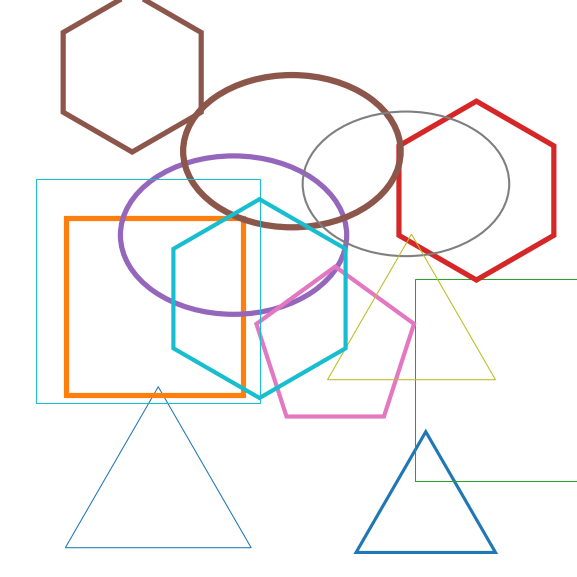[{"shape": "triangle", "thickness": 0.5, "radius": 0.93, "center": [0.274, 0.144]}, {"shape": "triangle", "thickness": 1.5, "radius": 0.7, "center": [0.737, 0.112]}, {"shape": "square", "thickness": 2.5, "radius": 0.77, "center": [0.268, 0.468]}, {"shape": "square", "thickness": 0.5, "radius": 0.87, "center": [0.892, 0.341]}, {"shape": "hexagon", "thickness": 2.5, "radius": 0.77, "center": [0.825, 0.669]}, {"shape": "oval", "thickness": 2.5, "radius": 0.98, "center": [0.404, 0.592]}, {"shape": "hexagon", "thickness": 2.5, "radius": 0.69, "center": [0.229, 0.874]}, {"shape": "oval", "thickness": 3, "radius": 0.94, "center": [0.505, 0.737]}, {"shape": "pentagon", "thickness": 2, "radius": 0.72, "center": [0.58, 0.394]}, {"shape": "oval", "thickness": 1, "radius": 0.89, "center": [0.703, 0.681]}, {"shape": "triangle", "thickness": 0.5, "radius": 0.84, "center": [0.713, 0.426]}, {"shape": "square", "thickness": 0.5, "radius": 0.97, "center": [0.256, 0.495]}, {"shape": "hexagon", "thickness": 2, "radius": 0.86, "center": [0.449, 0.482]}]